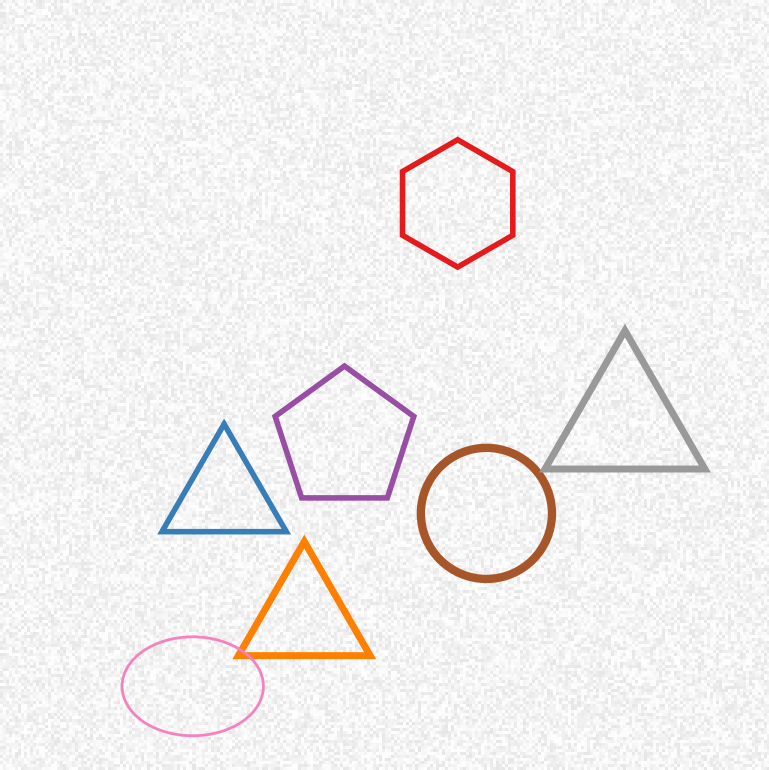[{"shape": "hexagon", "thickness": 2, "radius": 0.41, "center": [0.594, 0.736]}, {"shape": "triangle", "thickness": 2, "radius": 0.47, "center": [0.291, 0.356]}, {"shape": "pentagon", "thickness": 2, "radius": 0.47, "center": [0.447, 0.43]}, {"shape": "triangle", "thickness": 2.5, "radius": 0.49, "center": [0.395, 0.198]}, {"shape": "circle", "thickness": 3, "radius": 0.43, "center": [0.632, 0.333]}, {"shape": "oval", "thickness": 1, "radius": 0.46, "center": [0.25, 0.109]}, {"shape": "triangle", "thickness": 2.5, "radius": 0.6, "center": [0.812, 0.451]}]